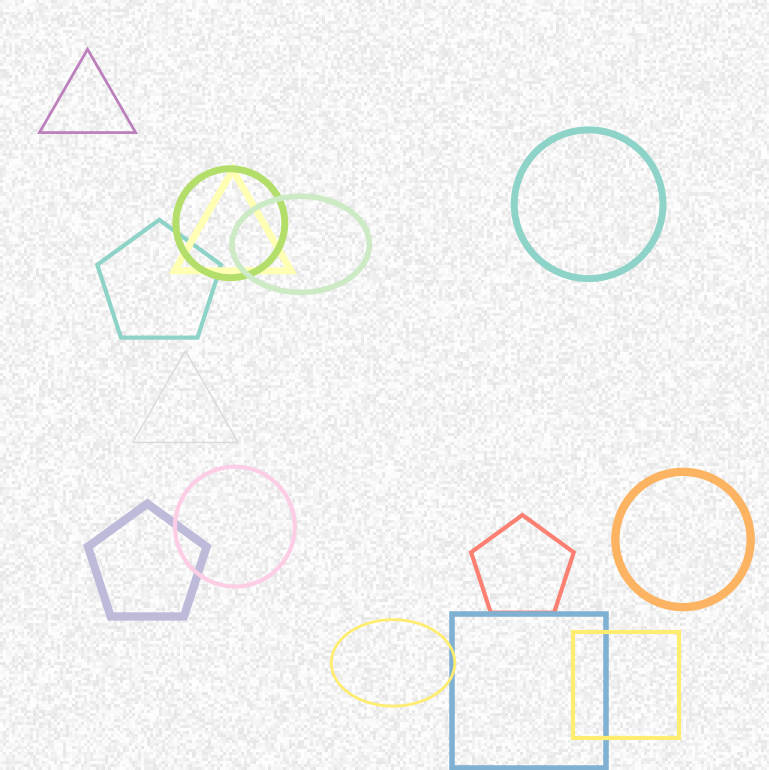[{"shape": "circle", "thickness": 2.5, "radius": 0.48, "center": [0.764, 0.735]}, {"shape": "pentagon", "thickness": 1.5, "radius": 0.42, "center": [0.207, 0.63]}, {"shape": "triangle", "thickness": 2.5, "radius": 0.44, "center": [0.302, 0.692]}, {"shape": "pentagon", "thickness": 3, "radius": 0.4, "center": [0.191, 0.265]}, {"shape": "pentagon", "thickness": 1.5, "radius": 0.35, "center": [0.678, 0.261]}, {"shape": "square", "thickness": 2, "radius": 0.5, "center": [0.687, 0.103]}, {"shape": "circle", "thickness": 3, "radius": 0.44, "center": [0.887, 0.299]}, {"shape": "circle", "thickness": 2.5, "radius": 0.35, "center": [0.299, 0.71]}, {"shape": "circle", "thickness": 1.5, "radius": 0.39, "center": [0.305, 0.316]}, {"shape": "triangle", "thickness": 0.5, "radius": 0.4, "center": [0.241, 0.465]}, {"shape": "triangle", "thickness": 1, "radius": 0.36, "center": [0.114, 0.864]}, {"shape": "oval", "thickness": 2, "radius": 0.45, "center": [0.391, 0.683]}, {"shape": "square", "thickness": 1.5, "radius": 0.35, "center": [0.813, 0.11]}, {"shape": "oval", "thickness": 1, "radius": 0.4, "center": [0.51, 0.139]}]